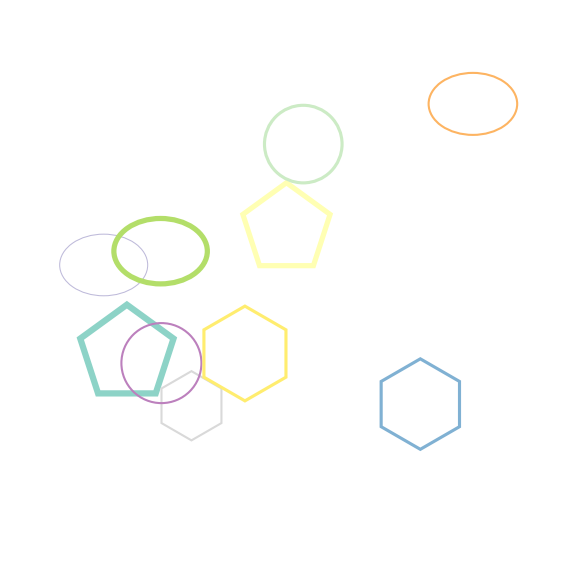[{"shape": "pentagon", "thickness": 3, "radius": 0.42, "center": [0.22, 0.387]}, {"shape": "pentagon", "thickness": 2.5, "radius": 0.4, "center": [0.496, 0.603]}, {"shape": "oval", "thickness": 0.5, "radius": 0.38, "center": [0.18, 0.54]}, {"shape": "hexagon", "thickness": 1.5, "radius": 0.39, "center": [0.728, 0.299]}, {"shape": "oval", "thickness": 1, "radius": 0.38, "center": [0.819, 0.819]}, {"shape": "oval", "thickness": 2.5, "radius": 0.4, "center": [0.278, 0.564]}, {"shape": "hexagon", "thickness": 1, "radius": 0.3, "center": [0.332, 0.297]}, {"shape": "circle", "thickness": 1, "radius": 0.35, "center": [0.28, 0.37]}, {"shape": "circle", "thickness": 1.5, "radius": 0.34, "center": [0.525, 0.75]}, {"shape": "hexagon", "thickness": 1.5, "radius": 0.41, "center": [0.424, 0.387]}]